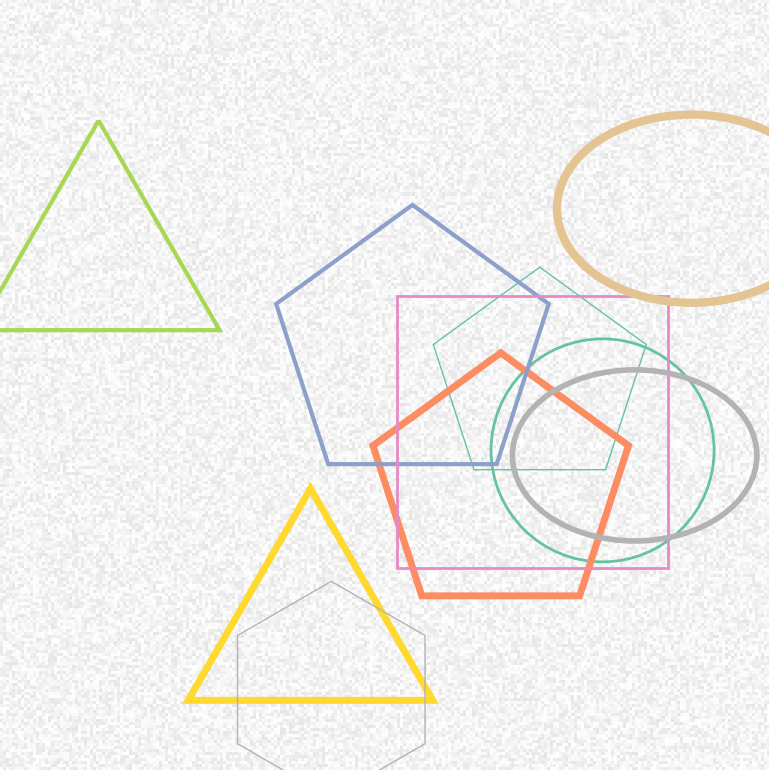[{"shape": "pentagon", "thickness": 0.5, "radius": 0.73, "center": [0.701, 0.508]}, {"shape": "circle", "thickness": 1, "radius": 0.72, "center": [0.783, 0.415]}, {"shape": "pentagon", "thickness": 2.5, "radius": 0.87, "center": [0.65, 0.367]}, {"shape": "pentagon", "thickness": 1.5, "radius": 0.93, "center": [0.536, 0.548]}, {"shape": "square", "thickness": 1, "radius": 0.88, "center": [0.691, 0.439]}, {"shape": "triangle", "thickness": 1.5, "radius": 0.91, "center": [0.128, 0.662]}, {"shape": "triangle", "thickness": 2.5, "radius": 0.92, "center": [0.403, 0.182]}, {"shape": "oval", "thickness": 3, "radius": 0.87, "center": [0.898, 0.729]}, {"shape": "oval", "thickness": 2, "radius": 0.79, "center": [0.824, 0.409]}, {"shape": "hexagon", "thickness": 0.5, "radius": 0.7, "center": [0.43, 0.104]}]